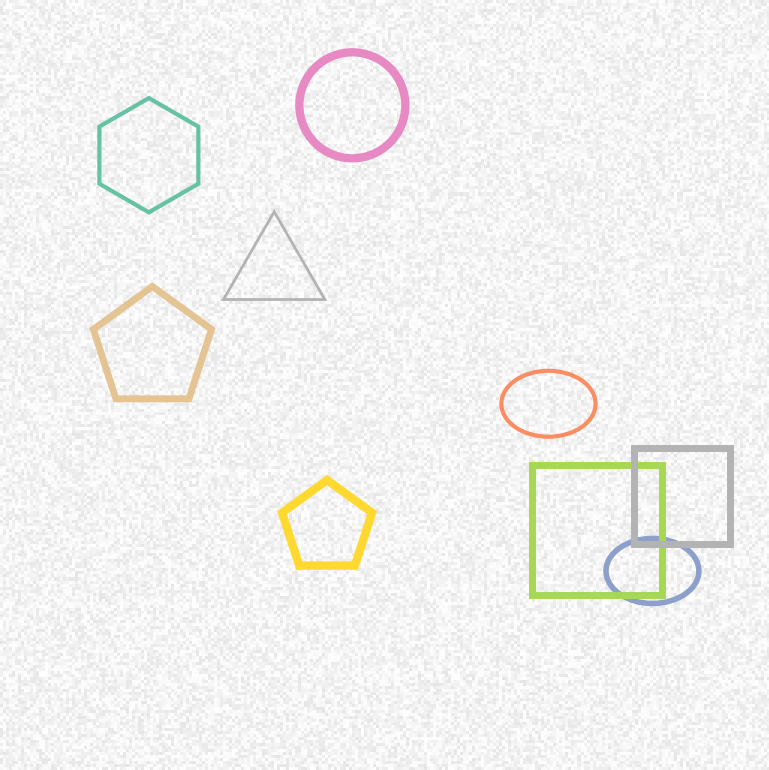[{"shape": "hexagon", "thickness": 1.5, "radius": 0.37, "center": [0.193, 0.798]}, {"shape": "oval", "thickness": 1.5, "radius": 0.31, "center": [0.712, 0.476]}, {"shape": "oval", "thickness": 2, "radius": 0.3, "center": [0.847, 0.258]}, {"shape": "circle", "thickness": 3, "radius": 0.34, "center": [0.458, 0.863]}, {"shape": "square", "thickness": 2.5, "radius": 0.42, "center": [0.775, 0.311]}, {"shape": "pentagon", "thickness": 3, "radius": 0.31, "center": [0.425, 0.315]}, {"shape": "pentagon", "thickness": 2.5, "radius": 0.4, "center": [0.198, 0.547]}, {"shape": "triangle", "thickness": 1, "radius": 0.38, "center": [0.356, 0.649]}, {"shape": "square", "thickness": 2.5, "radius": 0.31, "center": [0.885, 0.356]}]